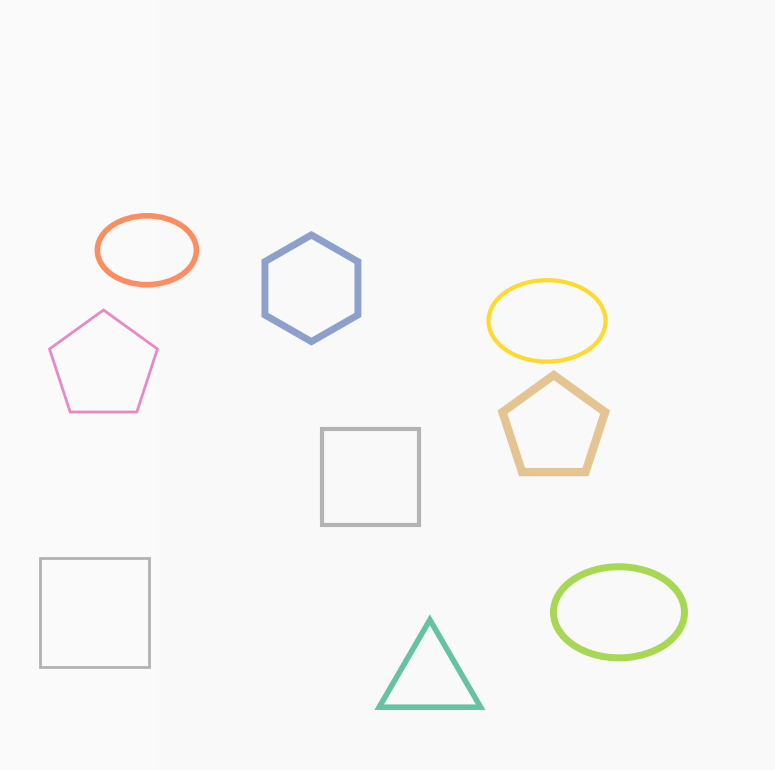[{"shape": "triangle", "thickness": 2, "radius": 0.38, "center": [0.555, 0.119]}, {"shape": "oval", "thickness": 2, "radius": 0.32, "center": [0.19, 0.675]}, {"shape": "hexagon", "thickness": 2.5, "radius": 0.35, "center": [0.402, 0.626]}, {"shape": "pentagon", "thickness": 1, "radius": 0.37, "center": [0.134, 0.524]}, {"shape": "oval", "thickness": 2.5, "radius": 0.42, "center": [0.799, 0.205]}, {"shape": "oval", "thickness": 1.5, "radius": 0.38, "center": [0.706, 0.583]}, {"shape": "pentagon", "thickness": 3, "radius": 0.35, "center": [0.715, 0.443]}, {"shape": "square", "thickness": 1, "radius": 0.35, "center": [0.122, 0.204]}, {"shape": "square", "thickness": 1.5, "radius": 0.31, "center": [0.478, 0.38]}]